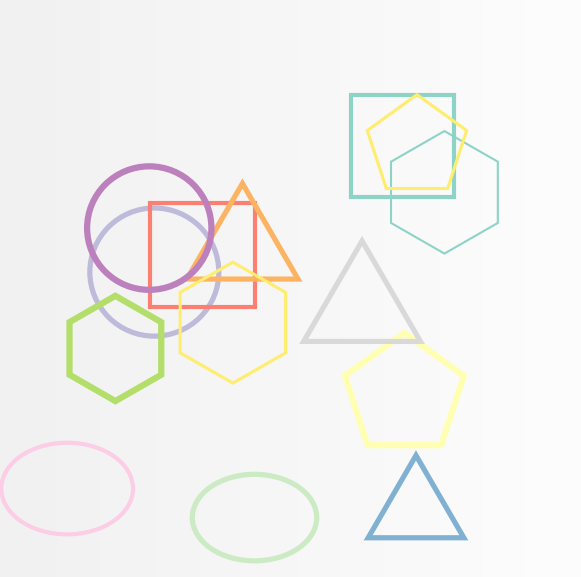[{"shape": "hexagon", "thickness": 1, "radius": 0.53, "center": [0.765, 0.666]}, {"shape": "square", "thickness": 2, "radius": 0.44, "center": [0.692, 0.746]}, {"shape": "pentagon", "thickness": 3, "radius": 0.54, "center": [0.696, 0.315]}, {"shape": "circle", "thickness": 2.5, "radius": 0.55, "center": [0.266, 0.528]}, {"shape": "square", "thickness": 2, "radius": 0.45, "center": [0.348, 0.558]}, {"shape": "triangle", "thickness": 2.5, "radius": 0.48, "center": [0.716, 0.115]}, {"shape": "triangle", "thickness": 2.5, "radius": 0.55, "center": [0.417, 0.571]}, {"shape": "hexagon", "thickness": 3, "radius": 0.46, "center": [0.199, 0.396]}, {"shape": "oval", "thickness": 2, "radius": 0.57, "center": [0.116, 0.153]}, {"shape": "triangle", "thickness": 2.5, "radius": 0.58, "center": [0.623, 0.466]}, {"shape": "circle", "thickness": 3, "radius": 0.53, "center": [0.257, 0.604]}, {"shape": "oval", "thickness": 2.5, "radius": 0.54, "center": [0.438, 0.103]}, {"shape": "hexagon", "thickness": 1.5, "radius": 0.52, "center": [0.401, 0.44]}, {"shape": "pentagon", "thickness": 1.5, "radius": 0.45, "center": [0.717, 0.745]}]